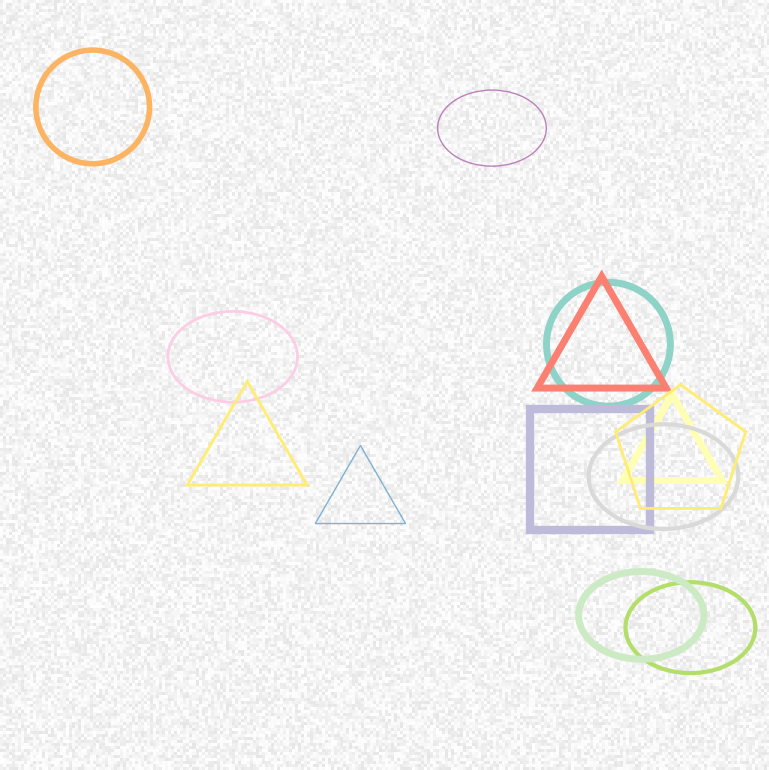[{"shape": "circle", "thickness": 2.5, "radius": 0.4, "center": [0.79, 0.553]}, {"shape": "triangle", "thickness": 2.5, "radius": 0.37, "center": [0.873, 0.413]}, {"shape": "square", "thickness": 3, "radius": 0.39, "center": [0.766, 0.391]}, {"shape": "triangle", "thickness": 2.5, "radius": 0.48, "center": [0.781, 0.544]}, {"shape": "triangle", "thickness": 0.5, "radius": 0.34, "center": [0.468, 0.354]}, {"shape": "circle", "thickness": 2, "radius": 0.37, "center": [0.12, 0.861]}, {"shape": "oval", "thickness": 1.5, "radius": 0.42, "center": [0.897, 0.185]}, {"shape": "oval", "thickness": 1, "radius": 0.42, "center": [0.302, 0.537]}, {"shape": "oval", "thickness": 1.5, "radius": 0.49, "center": [0.862, 0.381]}, {"shape": "oval", "thickness": 0.5, "radius": 0.35, "center": [0.639, 0.834]}, {"shape": "oval", "thickness": 2.5, "radius": 0.41, "center": [0.833, 0.201]}, {"shape": "triangle", "thickness": 1, "radius": 0.45, "center": [0.321, 0.415]}, {"shape": "pentagon", "thickness": 1, "radius": 0.44, "center": [0.884, 0.412]}]